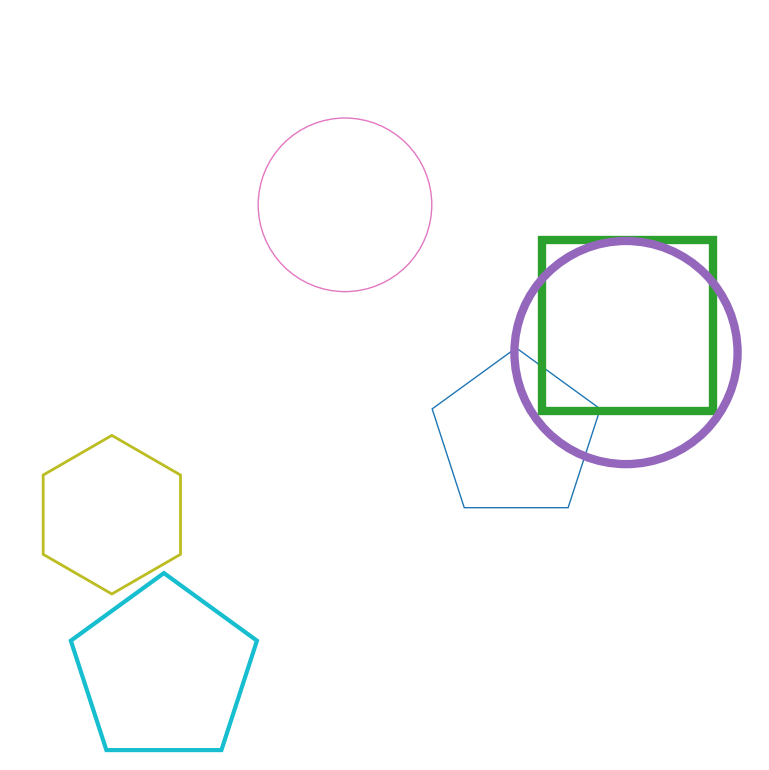[{"shape": "pentagon", "thickness": 0.5, "radius": 0.57, "center": [0.67, 0.433]}, {"shape": "square", "thickness": 3, "radius": 0.56, "center": [0.815, 0.577]}, {"shape": "circle", "thickness": 3, "radius": 0.72, "center": [0.813, 0.542]}, {"shape": "circle", "thickness": 0.5, "radius": 0.56, "center": [0.448, 0.734]}, {"shape": "hexagon", "thickness": 1, "radius": 0.51, "center": [0.145, 0.332]}, {"shape": "pentagon", "thickness": 1.5, "radius": 0.64, "center": [0.213, 0.129]}]